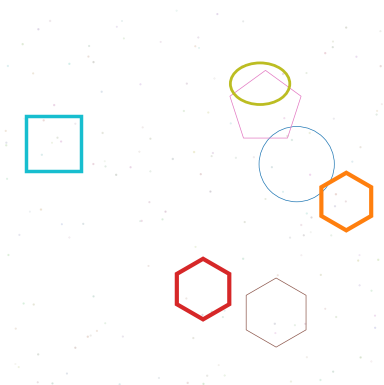[{"shape": "circle", "thickness": 0.5, "radius": 0.49, "center": [0.771, 0.574]}, {"shape": "hexagon", "thickness": 3, "radius": 0.37, "center": [0.899, 0.476]}, {"shape": "hexagon", "thickness": 3, "radius": 0.39, "center": [0.527, 0.249]}, {"shape": "hexagon", "thickness": 0.5, "radius": 0.45, "center": [0.717, 0.188]}, {"shape": "pentagon", "thickness": 0.5, "radius": 0.49, "center": [0.69, 0.72]}, {"shape": "oval", "thickness": 2, "radius": 0.39, "center": [0.676, 0.783]}, {"shape": "square", "thickness": 2.5, "radius": 0.36, "center": [0.138, 0.628]}]